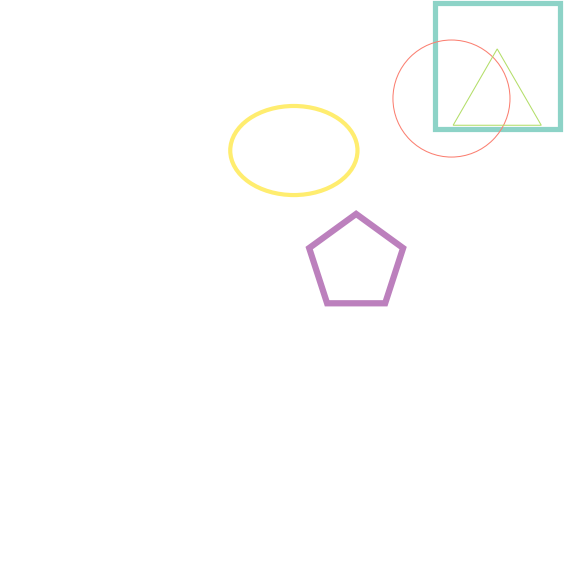[{"shape": "square", "thickness": 2.5, "radius": 0.54, "center": [0.861, 0.885]}, {"shape": "circle", "thickness": 0.5, "radius": 0.51, "center": [0.782, 0.829]}, {"shape": "triangle", "thickness": 0.5, "radius": 0.44, "center": [0.861, 0.826]}, {"shape": "pentagon", "thickness": 3, "radius": 0.43, "center": [0.617, 0.543]}, {"shape": "oval", "thickness": 2, "radius": 0.55, "center": [0.509, 0.738]}]